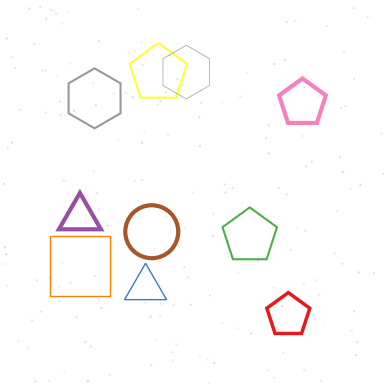[{"shape": "pentagon", "thickness": 2.5, "radius": 0.29, "center": [0.749, 0.181]}, {"shape": "triangle", "thickness": 1, "radius": 0.31, "center": [0.378, 0.253]}, {"shape": "pentagon", "thickness": 1.5, "radius": 0.37, "center": [0.649, 0.387]}, {"shape": "triangle", "thickness": 3, "radius": 0.31, "center": [0.208, 0.436]}, {"shape": "square", "thickness": 1, "radius": 0.39, "center": [0.209, 0.309]}, {"shape": "pentagon", "thickness": 1.5, "radius": 0.39, "center": [0.411, 0.81]}, {"shape": "circle", "thickness": 3, "radius": 0.34, "center": [0.394, 0.398]}, {"shape": "pentagon", "thickness": 3, "radius": 0.32, "center": [0.786, 0.732]}, {"shape": "hexagon", "thickness": 1.5, "radius": 0.39, "center": [0.246, 0.745]}, {"shape": "hexagon", "thickness": 0.5, "radius": 0.35, "center": [0.484, 0.813]}]